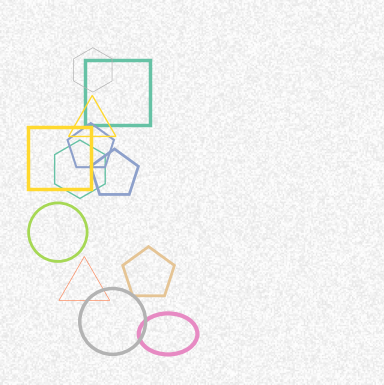[{"shape": "square", "thickness": 2.5, "radius": 0.42, "center": [0.305, 0.76]}, {"shape": "hexagon", "thickness": 1, "radius": 0.38, "center": [0.208, 0.56]}, {"shape": "triangle", "thickness": 0.5, "radius": 0.38, "center": [0.219, 0.258]}, {"shape": "pentagon", "thickness": 2, "radius": 0.33, "center": [0.297, 0.548]}, {"shape": "pentagon", "thickness": 1.5, "radius": 0.32, "center": [0.236, 0.617]}, {"shape": "oval", "thickness": 3, "radius": 0.38, "center": [0.437, 0.133]}, {"shape": "circle", "thickness": 2, "radius": 0.38, "center": [0.15, 0.397]}, {"shape": "square", "thickness": 2.5, "radius": 0.4, "center": [0.154, 0.59]}, {"shape": "triangle", "thickness": 1, "radius": 0.35, "center": [0.24, 0.681]}, {"shape": "pentagon", "thickness": 2, "radius": 0.35, "center": [0.386, 0.289]}, {"shape": "circle", "thickness": 2.5, "radius": 0.43, "center": [0.293, 0.165]}, {"shape": "hexagon", "thickness": 0.5, "radius": 0.29, "center": [0.241, 0.818]}]